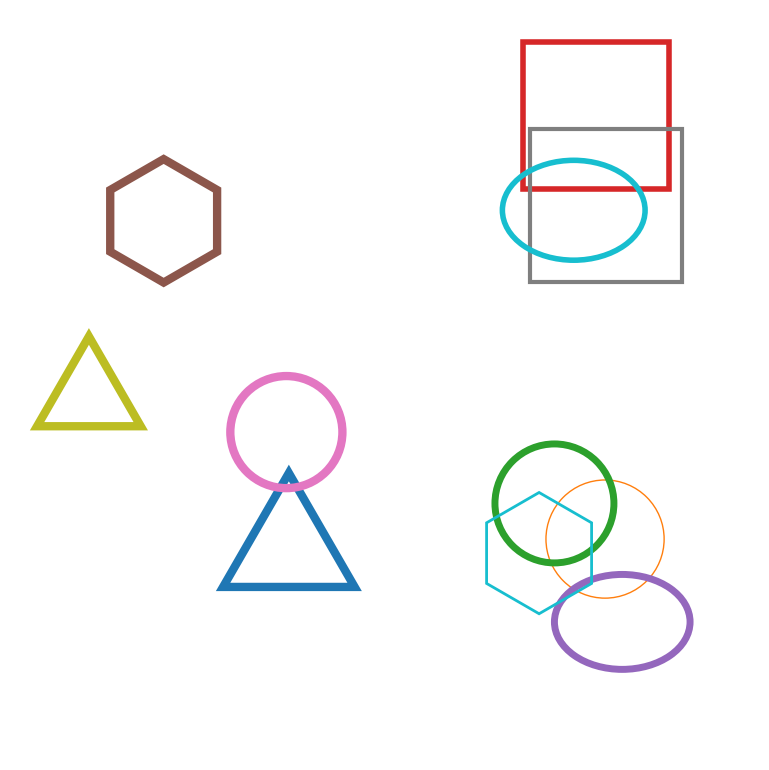[{"shape": "triangle", "thickness": 3, "radius": 0.49, "center": [0.375, 0.287]}, {"shape": "circle", "thickness": 0.5, "radius": 0.38, "center": [0.786, 0.3]}, {"shape": "circle", "thickness": 2.5, "radius": 0.39, "center": [0.72, 0.346]}, {"shape": "square", "thickness": 2, "radius": 0.48, "center": [0.774, 0.85]}, {"shape": "oval", "thickness": 2.5, "radius": 0.44, "center": [0.808, 0.192]}, {"shape": "hexagon", "thickness": 3, "radius": 0.4, "center": [0.213, 0.713]}, {"shape": "circle", "thickness": 3, "radius": 0.36, "center": [0.372, 0.439]}, {"shape": "square", "thickness": 1.5, "radius": 0.5, "center": [0.787, 0.734]}, {"shape": "triangle", "thickness": 3, "radius": 0.39, "center": [0.115, 0.485]}, {"shape": "oval", "thickness": 2, "radius": 0.46, "center": [0.745, 0.727]}, {"shape": "hexagon", "thickness": 1, "radius": 0.39, "center": [0.7, 0.282]}]